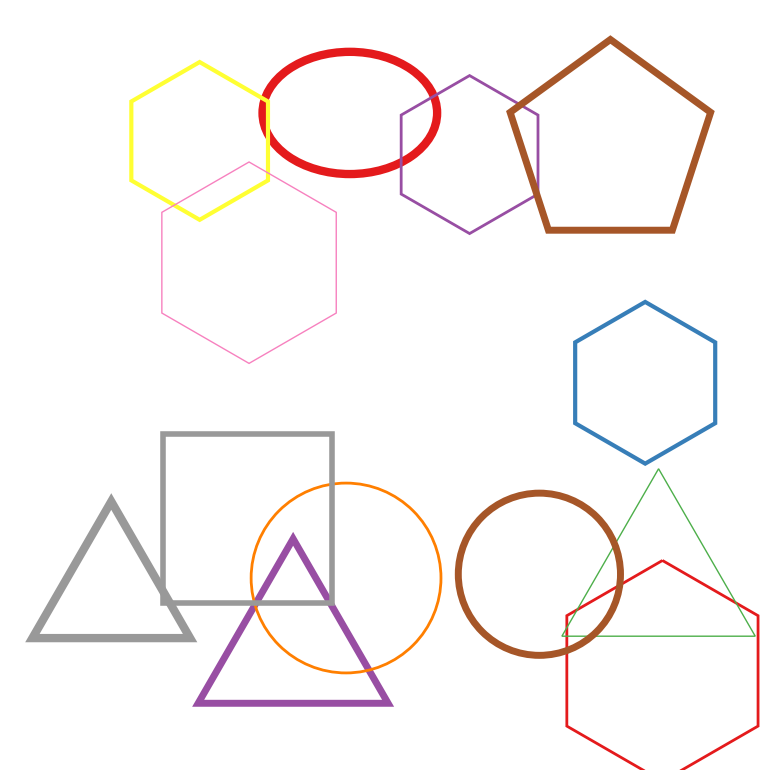[{"shape": "oval", "thickness": 3, "radius": 0.57, "center": [0.454, 0.853]}, {"shape": "hexagon", "thickness": 1, "radius": 0.72, "center": [0.86, 0.129]}, {"shape": "hexagon", "thickness": 1.5, "radius": 0.53, "center": [0.838, 0.503]}, {"shape": "triangle", "thickness": 0.5, "radius": 0.72, "center": [0.855, 0.246]}, {"shape": "hexagon", "thickness": 1, "radius": 0.51, "center": [0.61, 0.799]}, {"shape": "triangle", "thickness": 2.5, "radius": 0.71, "center": [0.381, 0.158]}, {"shape": "circle", "thickness": 1, "radius": 0.62, "center": [0.449, 0.249]}, {"shape": "hexagon", "thickness": 1.5, "radius": 0.51, "center": [0.259, 0.817]}, {"shape": "pentagon", "thickness": 2.5, "radius": 0.68, "center": [0.793, 0.812]}, {"shape": "circle", "thickness": 2.5, "radius": 0.53, "center": [0.701, 0.254]}, {"shape": "hexagon", "thickness": 0.5, "radius": 0.65, "center": [0.323, 0.659]}, {"shape": "triangle", "thickness": 3, "radius": 0.59, "center": [0.144, 0.23]}, {"shape": "square", "thickness": 2, "radius": 0.55, "center": [0.321, 0.326]}]